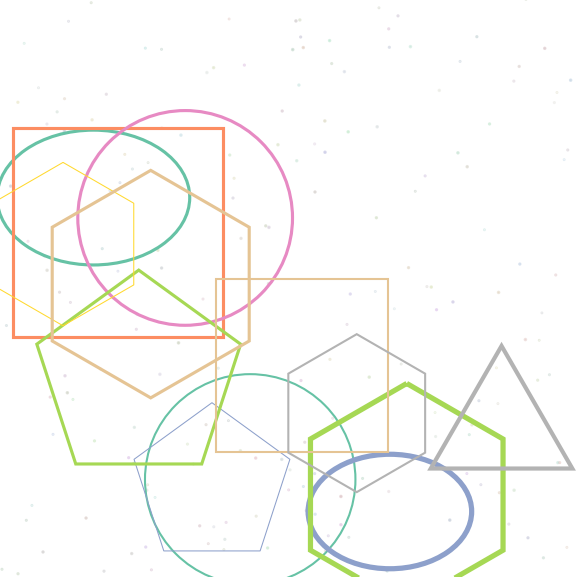[{"shape": "circle", "thickness": 1, "radius": 0.91, "center": [0.433, 0.169]}, {"shape": "oval", "thickness": 1.5, "radius": 0.83, "center": [0.162, 0.657]}, {"shape": "square", "thickness": 1.5, "radius": 0.91, "center": [0.204, 0.597]}, {"shape": "pentagon", "thickness": 0.5, "radius": 0.71, "center": [0.367, 0.16]}, {"shape": "oval", "thickness": 2.5, "radius": 0.71, "center": [0.675, 0.113]}, {"shape": "circle", "thickness": 1.5, "radius": 0.93, "center": [0.321, 0.622]}, {"shape": "hexagon", "thickness": 2.5, "radius": 0.96, "center": [0.704, 0.143]}, {"shape": "pentagon", "thickness": 1.5, "radius": 0.93, "center": [0.24, 0.346]}, {"shape": "hexagon", "thickness": 0.5, "radius": 0.71, "center": [0.109, 0.576]}, {"shape": "hexagon", "thickness": 1.5, "radius": 0.98, "center": [0.261, 0.507]}, {"shape": "square", "thickness": 1, "radius": 0.75, "center": [0.523, 0.366]}, {"shape": "hexagon", "thickness": 1, "radius": 0.68, "center": [0.618, 0.284]}, {"shape": "triangle", "thickness": 2, "radius": 0.71, "center": [0.868, 0.259]}]